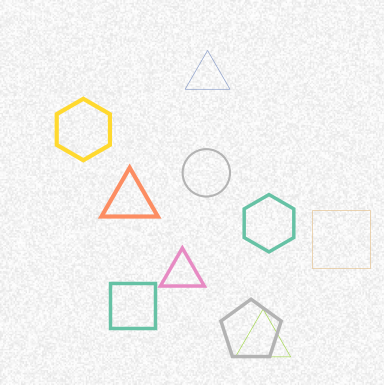[{"shape": "hexagon", "thickness": 2.5, "radius": 0.37, "center": [0.699, 0.42]}, {"shape": "square", "thickness": 2.5, "radius": 0.29, "center": [0.344, 0.206]}, {"shape": "triangle", "thickness": 3, "radius": 0.42, "center": [0.337, 0.48]}, {"shape": "triangle", "thickness": 0.5, "radius": 0.34, "center": [0.539, 0.802]}, {"shape": "triangle", "thickness": 2.5, "radius": 0.33, "center": [0.474, 0.29]}, {"shape": "triangle", "thickness": 0.5, "radius": 0.41, "center": [0.683, 0.114]}, {"shape": "hexagon", "thickness": 3, "radius": 0.4, "center": [0.216, 0.664]}, {"shape": "square", "thickness": 0.5, "radius": 0.38, "center": [0.886, 0.379]}, {"shape": "pentagon", "thickness": 2.5, "radius": 0.41, "center": [0.652, 0.14]}, {"shape": "circle", "thickness": 1.5, "radius": 0.31, "center": [0.536, 0.551]}]